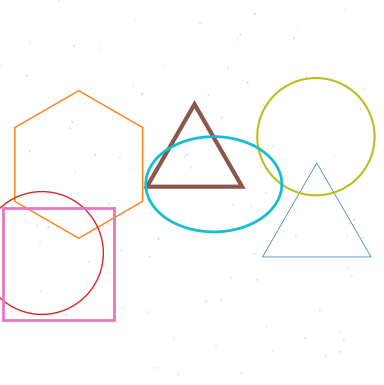[{"shape": "triangle", "thickness": 0.5, "radius": 0.81, "center": [0.823, 0.414]}, {"shape": "hexagon", "thickness": 1, "radius": 0.96, "center": [0.204, 0.573]}, {"shape": "circle", "thickness": 1, "radius": 0.8, "center": [0.109, 0.343]}, {"shape": "triangle", "thickness": 3, "radius": 0.71, "center": [0.505, 0.586]}, {"shape": "square", "thickness": 2, "radius": 0.73, "center": [0.152, 0.314]}, {"shape": "circle", "thickness": 1.5, "radius": 0.76, "center": [0.821, 0.645]}, {"shape": "oval", "thickness": 2, "radius": 0.88, "center": [0.555, 0.521]}]